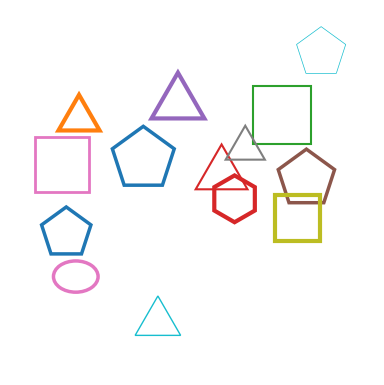[{"shape": "pentagon", "thickness": 2.5, "radius": 0.42, "center": [0.372, 0.587]}, {"shape": "pentagon", "thickness": 2.5, "radius": 0.34, "center": [0.172, 0.395]}, {"shape": "triangle", "thickness": 3, "radius": 0.31, "center": [0.205, 0.692]}, {"shape": "square", "thickness": 1.5, "radius": 0.38, "center": [0.733, 0.701]}, {"shape": "hexagon", "thickness": 3, "radius": 0.3, "center": [0.609, 0.484]}, {"shape": "triangle", "thickness": 1.5, "radius": 0.39, "center": [0.576, 0.547]}, {"shape": "triangle", "thickness": 3, "radius": 0.4, "center": [0.462, 0.732]}, {"shape": "pentagon", "thickness": 2.5, "radius": 0.38, "center": [0.796, 0.536]}, {"shape": "oval", "thickness": 2.5, "radius": 0.29, "center": [0.197, 0.282]}, {"shape": "square", "thickness": 2, "radius": 0.35, "center": [0.161, 0.573]}, {"shape": "triangle", "thickness": 1.5, "radius": 0.29, "center": [0.637, 0.615]}, {"shape": "square", "thickness": 3, "radius": 0.29, "center": [0.773, 0.434]}, {"shape": "pentagon", "thickness": 0.5, "radius": 0.34, "center": [0.834, 0.864]}, {"shape": "triangle", "thickness": 1, "radius": 0.34, "center": [0.41, 0.163]}]